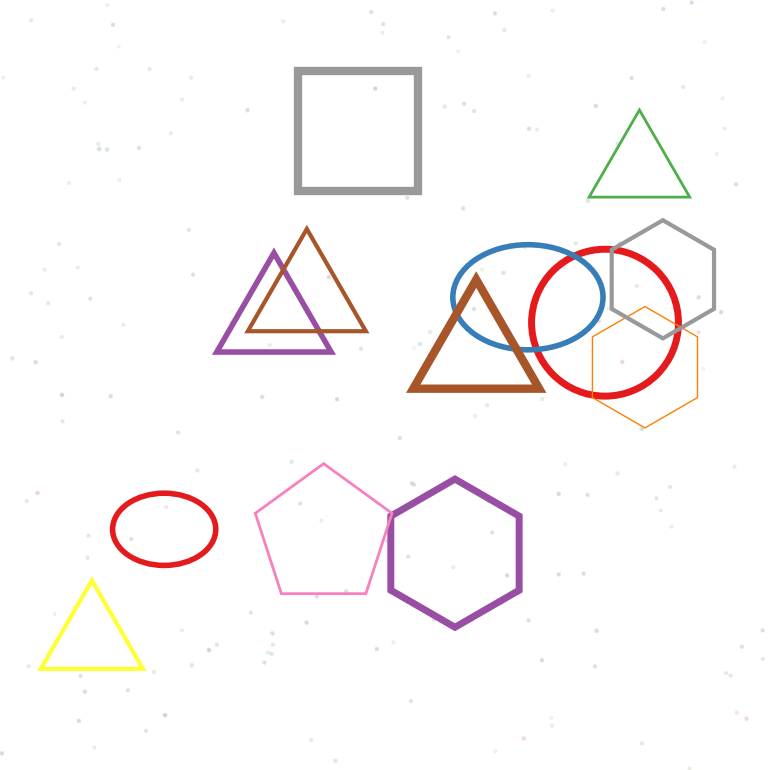[{"shape": "oval", "thickness": 2, "radius": 0.33, "center": [0.213, 0.313]}, {"shape": "circle", "thickness": 2.5, "radius": 0.48, "center": [0.786, 0.581]}, {"shape": "oval", "thickness": 2, "radius": 0.49, "center": [0.686, 0.614]}, {"shape": "triangle", "thickness": 1, "radius": 0.38, "center": [0.83, 0.782]}, {"shape": "hexagon", "thickness": 2.5, "radius": 0.48, "center": [0.591, 0.282]}, {"shape": "triangle", "thickness": 2, "radius": 0.43, "center": [0.356, 0.586]}, {"shape": "hexagon", "thickness": 0.5, "radius": 0.39, "center": [0.838, 0.523]}, {"shape": "triangle", "thickness": 1.5, "radius": 0.38, "center": [0.119, 0.17]}, {"shape": "triangle", "thickness": 3, "radius": 0.47, "center": [0.618, 0.542]}, {"shape": "triangle", "thickness": 1.5, "radius": 0.44, "center": [0.398, 0.614]}, {"shape": "pentagon", "thickness": 1, "radius": 0.47, "center": [0.42, 0.305]}, {"shape": "square", "thickness": 3, "radius": 0.39, "center": [0.465, 0.83]}, {"shape": "hexagon", "thickness": 1.5, "radius": 0.38, "center": [0.861, 0.637]}]